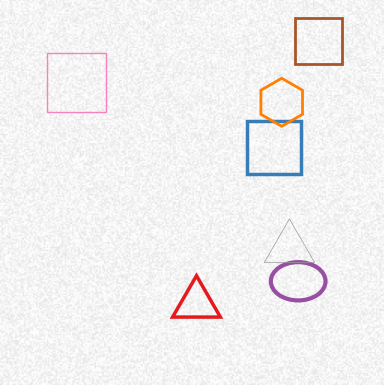[{"shape": "triangle", "thickness": 2.5, "radius": 0.36, "center": [0.51, 0.212]}, {"shape": "square", "thickness": 2.5, "radius": 0.35, "center": [0.711, 0.617]}, {"shape": "oval", "thickness": 3, "radius": 0.36, "center": [0.774, 0.269]}, {"shape": "hexagon", "thickness": 2, "radius": 0.31, "center": [0.732, 0.734]}, {"shape": "square", "thickness": 2, "radius": 0.3, "center": [0.828, 0.894]}, {"shape": "square", "thickness": 1, "radius": 0.38, "center": [0.199, 0.785]}, {"shape": "triangle", "thickness": 0.5, "radius": 0.38, "center": [0.752, 0.356]}]